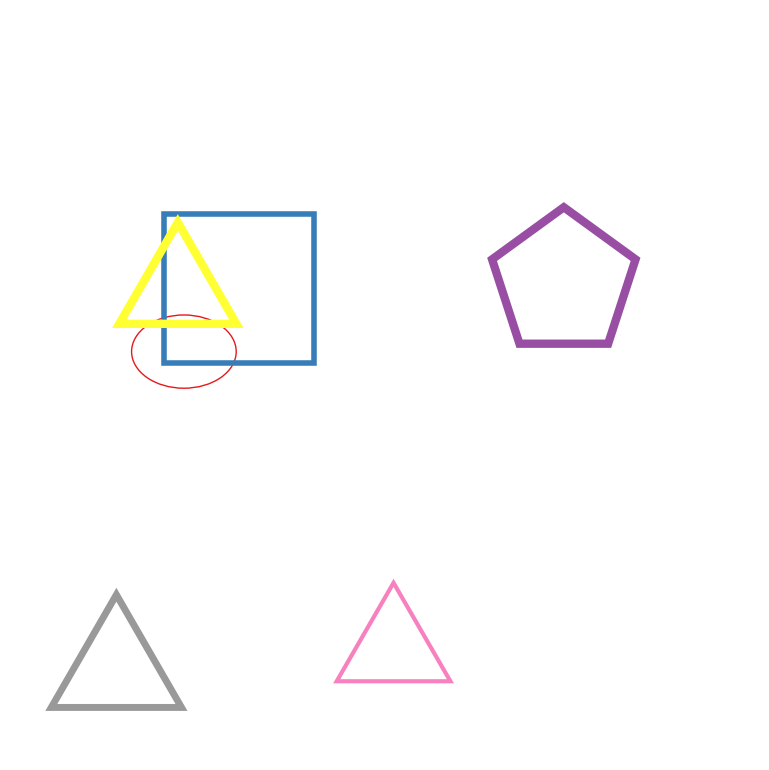[{"shape": "oval", "thickness": 0.5, "radius": 0.34, "center": [0.239, 0.543]}, {"shape": "square", "thickness": 2, "radius": 0.49, "center": [0.31, 0.626]}, {"shape": "pentagon", "thickness": 3, "radius": 0.49, "center": [0.732, 0.633]}, {"shape": "triangle", "thickness": 3, "radius": 0.44, "center": [0.231, 0.623]}, {"shape": "triangle", "thickness": 1.5, "radius": 0.43, "center": [0.511, 0.158]}, {"shape": "triangle", "thickness": 2.5, "radius": 0.49, "center": [0.151, 0.13]}]